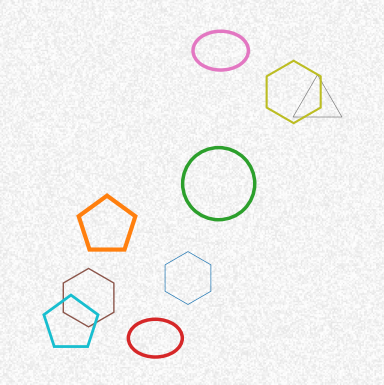[{"shape": "hexagon", "thickness": 0.5, "radius": 0.34, "center": [0.488, 0.278]}, {"shape": "pentagon", "thickness": 3, "radius": 0.39, "center": [0.278, 0.414]}, {"shape": "circle", "thickness": 2.5, "radius": 0.47, "center": [0.568, 0.523]}, {"shape": "oval", "thickness": 2.5, "radius": 0.35, "center": [0.403, 0.122]}, {"shape": "hexagon", "thickness": 1, "radius": 0.38, "center": [0.23, 0.227]}, {"shape": "oval", "thickness": 2.5, "radius": 0.36, "center": [0.573, 0.868]}, {"shape": "triangle", "thickness": 0.5, "radius": 0.37, "center": [0.825, 0.733]}, {"shape": "hexagon", "thickness": 1.5, "radius": 0.41, "center": [0.763, 0.761]}, {"shape": "pentagon", "thickness": 2, "radius": 0.37, "center": [0.184, 0.16]}]